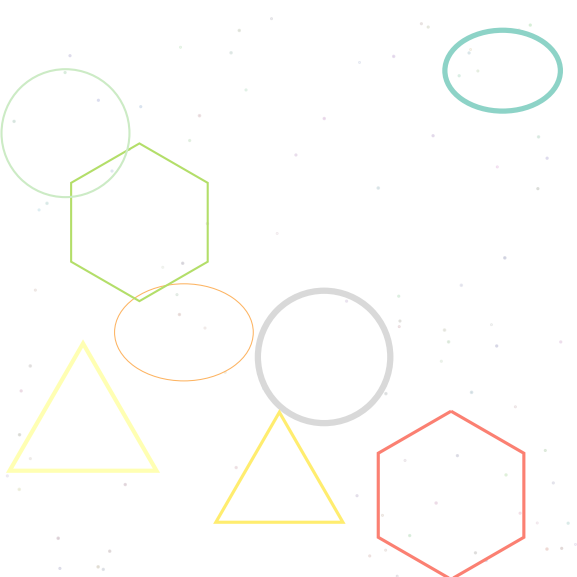[{"shape": "oval", "thickness": 2.5, "radius": 0.5, "center": [0.87, 0.877]}, {"shape": "triangle", "thickness": 2, "radius": 0.73, "center": [0.144, 0.257]}, {"shape": "hexagon", "thickness": 1.5, "radius": 0.73, "center": [0.781, 0.142]}, {"shape": "oval", "thickness": 0.5, "radius": 0.6, "center": [0.318, 0.424]}, {"shape": "hexagon", "thickness": 1, "radius": 0.68, "center": [0.241, 0.614]}, {"shape": "circle", "thickness": 3, "radius": 0.57, "center": [0.561, 0.381]}, {"shape": "circle", "thickness": 1, "radius": 0.55, "center": [0.113, 0.769]}, {"shape": "triangle", "thickness": 1.5, "radius": 0.63, "center": [0.484, 0.158]}]